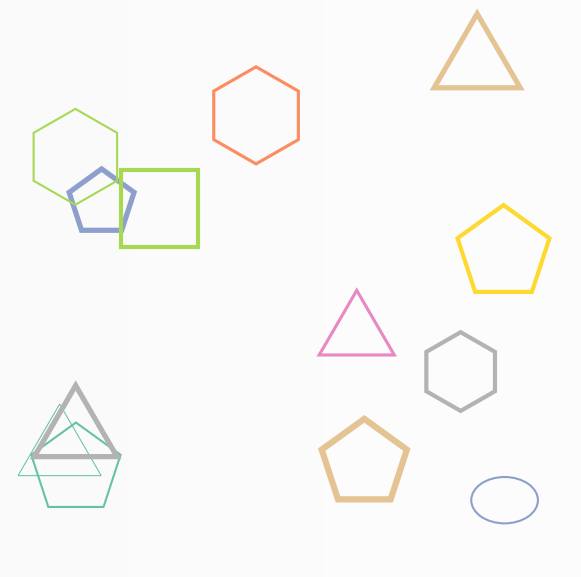[{"shape": "triangle", "thickness": 0.5, "radius": 0.41, "center": [0.103, 0.217]}, {"shape": "pentagon", "thickness": 1, "radius": 0.4, "center": [0.131, 0.187]}, {"shape": "hexagon", "thickness": 1.5, "radius": 0.42, "center": [0.441, 0.799]}, {"shape": "pentagon", "thickness": 2.5, "radius": 0.29, "center": [0.175, 0.648]}, {"shape": "oval", "thickness": 1, "radius": 0.29, "center": [0.868, 0.133]}, {"shape": "triangle", "thickness": 1.5, "radius": 0.37, "center": [0.614, 0.422]}, {"shape": "hexagon", "thickness": 1, "radius": 0.41, "center": [0.13, 0.728]}, {"shape": "square", "thickness": 2, "radius": 0.33, "center": [0.274, 0.638]}, {"shape": "pentagon", "thickness": 2, "radius": 0.42, "center": [0.866, 0.561]}, {"shape": "triangle", "thickness": 2.5, "radius": 0.43, "center": [0.821, 0.89]}, {"shape": "pentagon", "thickness": 3, "radius": 0.39, "center": [0.627, 0.197]}, {"shape": "hexagon", "thickness": 2, "radius": 0.34, "center": [0.793, 0.356]}, {"shape": "triangle", "thickness": 2.5, "radius": 0.41, "center": [0.13, 0.25]}]